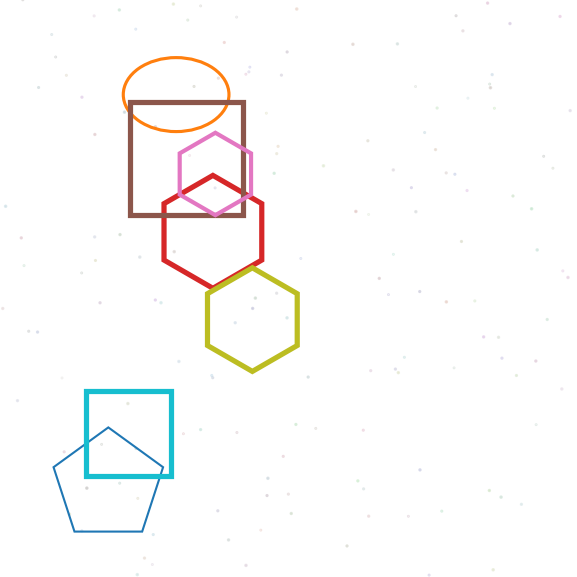[{"shape": "pentagon", "thickness": 1, "radius": 0.5, "center": [0.188, 0.159]}, {"shape": "oval", "thickness": 1.5, "radius": 0.46, "center": [0.305, 0.835]}, {"shape": "hexagon", "thickness": 2.5, "radius": 0.49, "center": [0.369, 0.598]}, {"shape": "square", "thickness": 2.5, "radius": 0.49, "center": [0.323, 0.725]}, {"shape": "hexagon", "thickness": 2, "radius": 0.36, "center": [0.373, 0.698]}, {"shape": "hexagon", "thickness": 2.5, "radius": 0.45, "center": [0.437, 0.446]}, {"shape": "square", "thickness": 2.5, "radius": 0.37, "center": [0.223, 0.248]}]